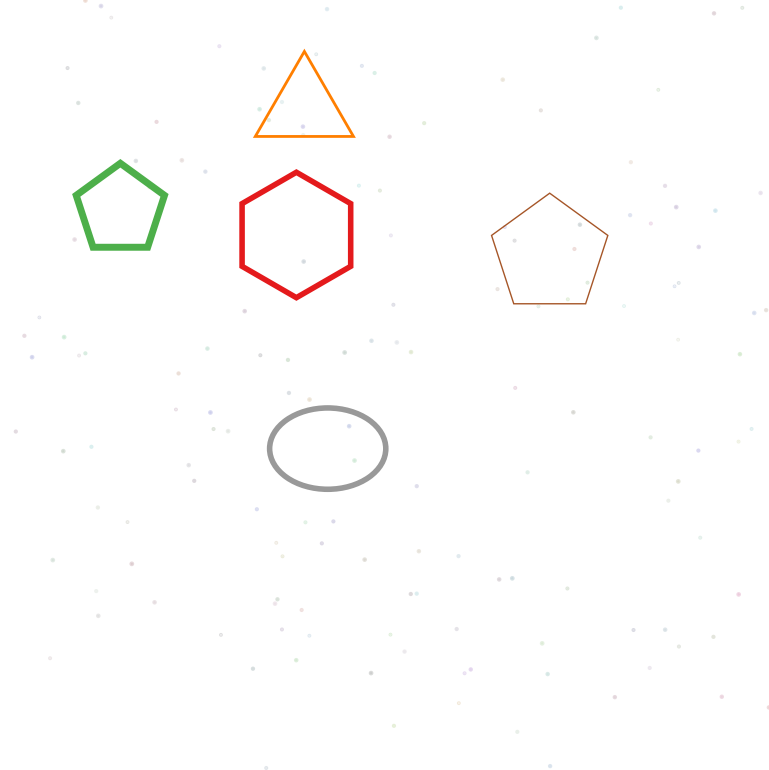[{"shape": "hexagon", "thickness": 2, "radius": 0.41, "center": [0.385, 0.695]}, {"shape": "pentagon", "thickness": 2.5, "radius": 0.3, "center": [0.156, 0.728]}, {"shape": "triangle", "thickness": 1, "radius": 0.37, "center": [0.395, 0.86]}, {"shape": "pentagon", "thickness": 0.5, "radius": 0.4, "center": [0.714, 0.67]}, {"shape": "oval", "thickness": 2, "radius": 0.38, "center": [0.426, 0.417]}]